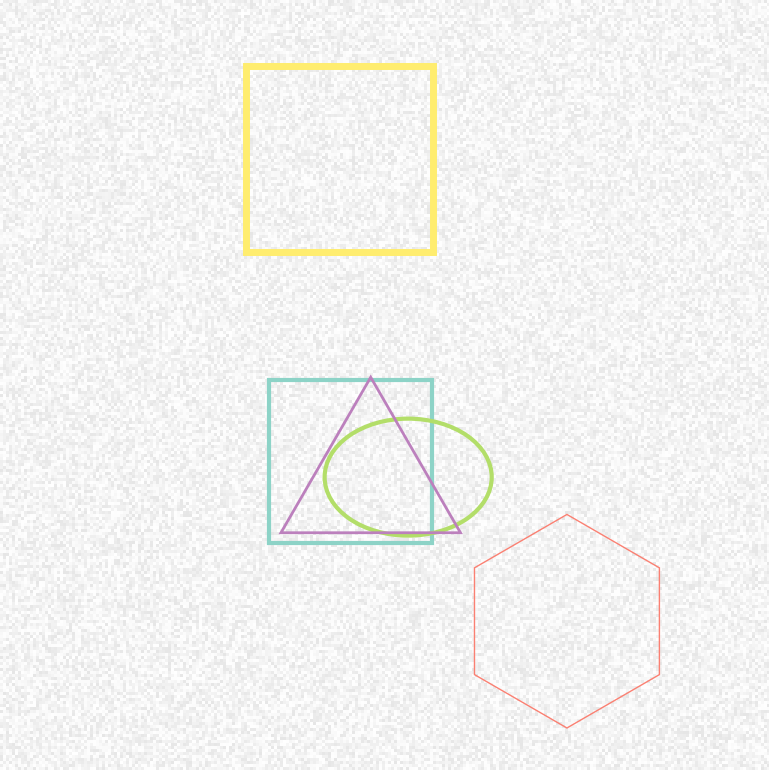[{"shape": "square", "thickness": 1.5, "radius": 0.53, "center": [0.456, 0.401]}, {"shape": "hexagon", "thickness": 0.5, "radius": 0.69, "center": [0.736, 0.193]}, {"shape": "oval", "thickness": 1.5, "radius": 0.54, "center": [0.53, 0.38]}, {"shape": "triangle", "thickness": 1, "radius": 0.67, "center": [0.481, 0.375]}, {"shape": "square", "thickness": 2.5, "radius": 0.61, "center": [0.441, 0.793]}]